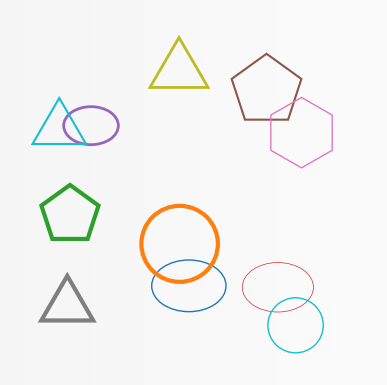[{"shape": "oval", "thickness": 1, "radius": 0.48, "center": [0.487, 0.258]}, {"shape": "circle", "thickness": 3, "radius": 0.49, "center": [0.464, 0.367]}, {"shape": "pentagon", "thickness": 3, "radius": 0.39, "center": [0.181, 0.442]}, {"shape": "oval", "thickness": 0.5, "radius": 0.46, "center": [0.717, 0.254]}, {"shape": "oval", "thickness": 2, "radius": 0.35, "center": [0.235, 0.674]}, {"shape": "pentagon", "thickness": 1.5, "radius": 0.47, "center": [0.688, 0.766]}, {"shape": "hexagon", "thickness": 1, "radius": 0.46, "center": [0.778, 0.655]}, {"shape": "triangle", "thickness": 3, "radius": 0.39, "center": [0.174, 0.206]}, {"shape": "triangle", "thickness": 2, "radius": 0.43, "center": [0.462, 0.816]}, {"shape": "circle", "thickness": 1, "radius": 0.36, "center": [0.763, 0.155]}, {"shape": "triangle", "thickness": 1.5, "radius": 0.4, "center": [0.153, 0.666]}]